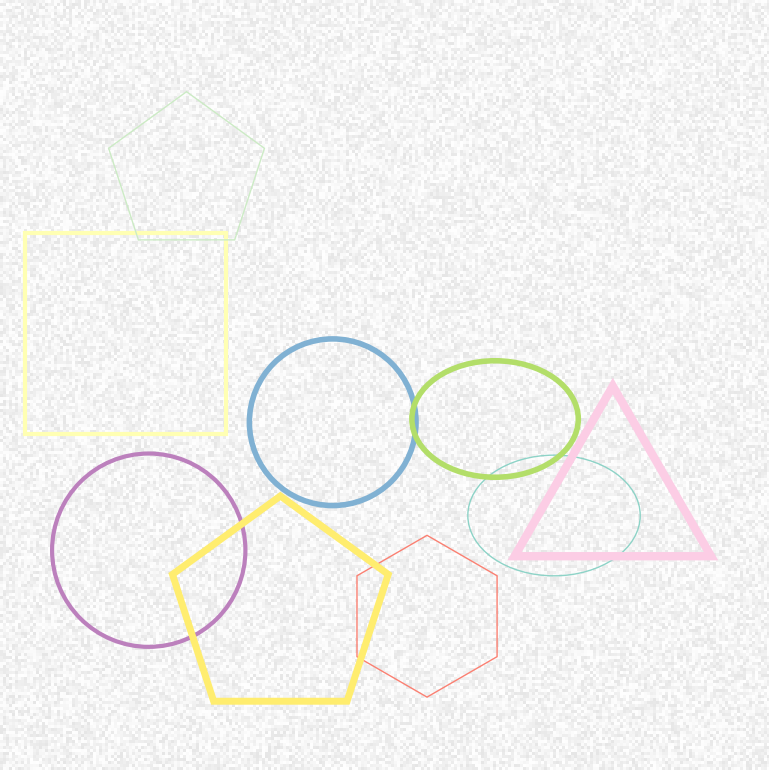[{"shape": "oval", "thickness": 0.5, "radius": 0.56, "center": [0.72, 0.331]}, {"shape": "square", "thickness": 1.5, "radius": 0.65, "center": [0.163, 0.567]}, {"shape": "hexagon", "thickness": 0.5, "radius": 0.53, "center": [0.555, 0.2]}, {"shape": "circle", "thickness": 2, "radius": 0.54, "center": [0.432, 0.452]}, {"shape": "oval", "thickness": 2, "radius": 0.54, "center": [0.643, 0.456]}, {"shape": "triangle", "thickness": 3, "radius": 0.74, "center": [0.796, 0.351]}, {"shape": "circle", "thickness": 1.5, "radius": 0.63, "center": [0.193, 0.285]}, {"shape": "pentagon", "thickness": 0.5, "radius": 0.53, "center": [0.242, 0.775]}, {"shape": "pentagon", "thickness": 2.5, "radius": 0.74, "center": [0.364, 0.209]}]